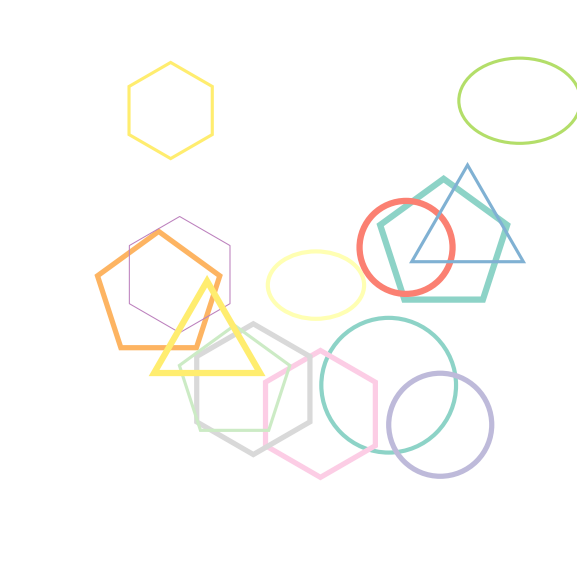[{"shape": "pentagon", "thickness": 3, "radius": 0.58, "center": [0.768, 0.574]}, {"shape": "circle", "thickness": 2, "radius": 0.58, "center": [0.673, 0.332]}, {"shape": "oval", "thickness": 2, "radius": 0.42, "center": [0.547, 0.505]}, {"shape": "circle", "thickness": 2.5, "radius": 0.45, "center": [0.762, 0.264]}, {"shape": "circle", "thickness": 3, "radius": 0.4, "center": [0.703, 0.571]}, {"shape": "triangle", "thickness": 1.5, "radius": 0.56, "center": [0.81, 0.602]}, {"shape": "pentagon", "thickness": 2.5, "radius": 0.56, "center": [0.275, 0.487]}, {"shape": "oval", "thickness": 1.5, "radius": 0.53, "center": [0.9, 0.825]}, {"shape": "hexagon", "thickness": 2.5, "radius": 0.55, "center": [0.555, 0.282]}, {"shape": "hexagon", "thickness": 2.5, "radius": 0.57, "center": [0.439, 0.325]}, {"shape": "hexagon", "thickness": 0.5, "radius": 0.5, "center": [0.311, 0.524]}, {"shape": "pentagon", "thickness": 1.5, "radius": 0.5, "center": [0.406, 0.335]}, {"shape": "triangle", "thickness": 3, "radius": 0.53, "center": [0.359, 0.406]}, {"shape": "hexagon", "thickness": 1.5, "radius": 0.42, "center": [0.295, 0.808]}]